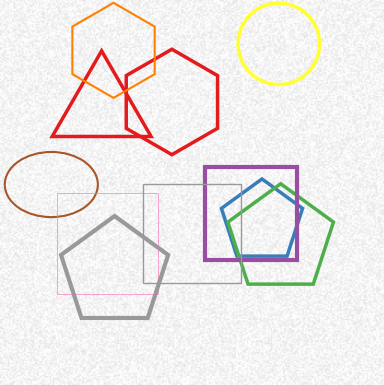[{"shape": "hexagon", "thickness": 2.5, "radius": 0.68, "center": [0.446, 0.735]}, {"shape": "triangle", "thickness": 2.5, "radius": 0.74, "center": [0.264, 0.72]}, {"shape": "pentagon", "thickness": 2.5, "radius": 0.55, "center": [0.68, 0.424]}, {"shape": "pentagon", "thickness": 2.5, "radius": 0.72, "center": [0.729, 0.379]}, {"shape": "square", "thickness": 3, "radius": 0.6, "center": [0.652, 0.446]}, {"shape": "hexagon", "thickness": 1.5, "radius": 0.62, "center": [0.295, 0.869]}, {"shape": "circle", "thickness": 2.5, "radius": 0.53, "center": [0.724, 0.886]}, {"shape": "oval", "thickness": 1.5, "radius": 0.6, "center": [0.133, 0.521]}, {"shape": "square", "thickness": 0.5, "radius": 0.66, "center": [0.279, 0.367]}, {"shape": "square", "thickness": 1, "radius": 0.64, "center": [0.499, 0.394]}, {"shape": "pentagon", "thickness": 3, "radius": 0.73, "center": [0.298, 0.293]}]